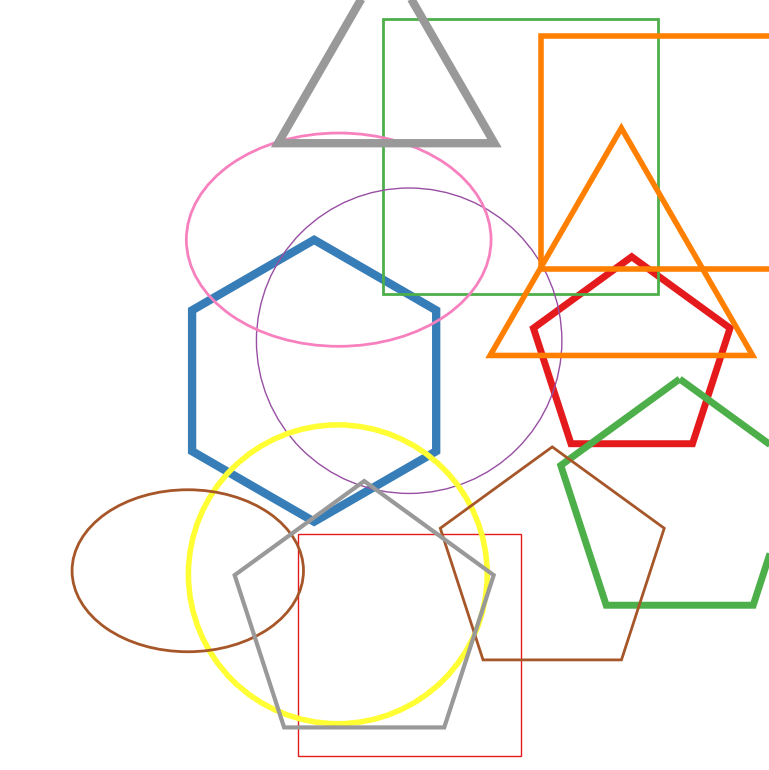[{"shape": "pentagon", "thickness": 2.5, "radius": 0.67, "center": [0.82, 0.532]}, {"shape": "square", "thickness": 0.5, "radius": 0.72, "center": [0.532, 0.162]}, {"shape": "hexagon", "thickness": 3, "radius": 0.92, "center": [0.408, 0.506]}, {"shape": "pentagon", "thickness": 2.5, "radius": 0.81, "center": [0.883, 0.345]}, {"shape": "square", "thickness": 1, "radius": 0.89, "center": [0.676, 0.796]}, {"shape": "circle", "thickness": 0.5, "radius": 0.99, "center": [0.531, 0.557]}, {"shape": "square", "thickness": 2, "radius": 0.76, "center": [0.854, 0.802]}, {"shape": "triangle", "thickness": 2, "radius": 0.98, "center": [0.807, 0.637]}, {"shape": "circle", "thickness": 2, "radius": 0.97, "center": [0.439, 0.254]}, {"shape": "oval", "thickness": 1, "radius": 0.75, "center": [0.244, 0.259]}, {"shape": "pentagon", "thickness": 1, "radius": 0.76, "center": [0.717, 0.267]}, {"shape": "oval", "thickness": 1, "radius": 0.99, "center": [0.44, 0.689]}, {"shape": "triangle", "thickness": 3, "radius": 0.81, "center": [0.502, 0.895]}, {"shape": "pentagon", "thickness": 1.5, "radius": 0.88, "center": [0.473, 0.198]}]